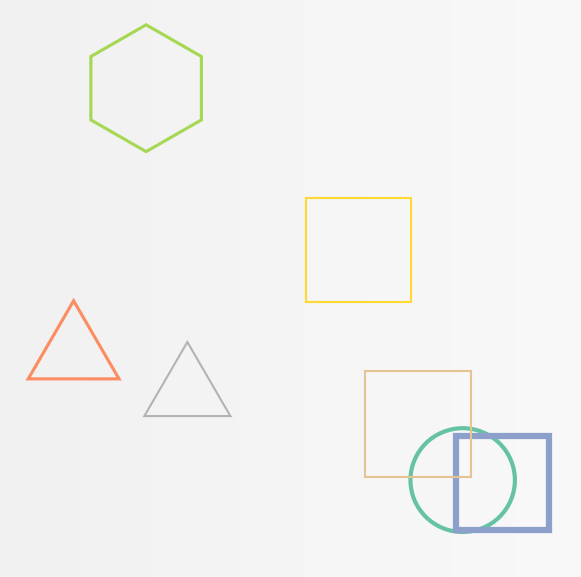[{"shape": "circle", "thickness": 2, "radius": 0.45, "center": [0.796, 0.168]}, {"shape": "triangle", "thickness": 1.5, "radius": 0.45, "center": [0.127, 0.388]}, {"shape": "square", "thickness": 3, "radius": 0.4, "center": [0.865, 0.163]}, {"shape": "hexagon", "thickness": 1.5, "radius": 0.55, "center": [0.251, 0.846]}, {"shape": "square", "thickness": 1, "radius": 0.45, "center": [0.616, 0.567]}, {"shape": "square", "thickness": 1, "radius": 0.46, "center": [0.719, 0.265]}, {"shape": "triangle", "thickness": 1, "radius": 0.43, "center": [0.322, 0.321]}]